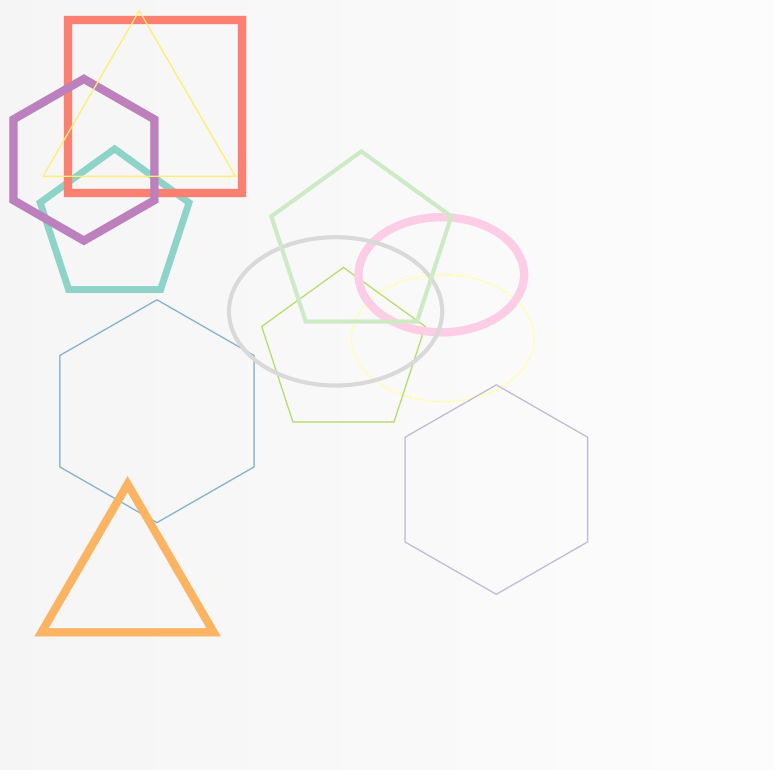[{"shape": "pentagon", "thickness": 2.5, "radius": 0.51, "center": [0.148, 0.706]}, {"shape": "oval", "thickness": 0.5, "radius": 0.59, "center": [0.571, 0.561]}, {"shape": "hexagon", "thickness": 0.5, "radius": 0.68, "center": [0.64, 0.364]}, {"shape": "square", "thickness": 3, "radius": 0.56, "center": [0.2, 0.862]}, {"shape": "hexagon", "thickness": 0.5, "radius": 0.72, "center": [0.203, 0.466]}, {"shape": "triangle", "thickness": 3, "radius": 0.64, "center": [0.165, 0.243]}, {"shape": "pentagon", "thickness": 0.5, "radius": 0.55, "center": [0.443, 0.542]}, {"shape": "oval", "thickness": 3, "radius": 0.53, "center": [0.569, 0.643]}, {"shape": "oval", "thickness": 1.5, "radius": 0.69, "center": [0.433, 0.596]}, {"shape": "hexagon", "thickness": 3, "radius": 0.53, "center": [0.108, 0.792]}, {"shape": "pentagon", "thickness": 1.5, "radius": 0.61, "center": [0.466, 0.681]}, {"shape": "triangle", "thickness": 0.5, "radius": 0.72, "center": [0.18, 0.843]}]